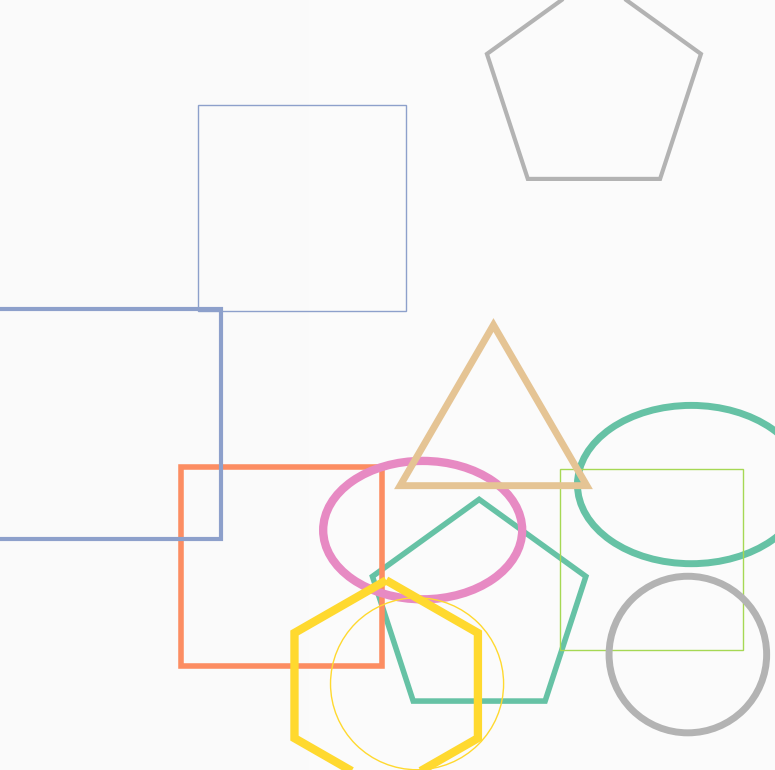[{"shape": "oval", "thickness": 2.5, "radius": 0.73, "center": [0.892, 0.371]}, {"shape": "pentagon", "thickness": 2, "radius": 0.72, "center": [0.618, 0.207]}, {"shape": "square", "thickness": 2, "radius": 0.65, "center": [0.363, 0.264]}, {"shape": "square", "thickness": 0.5, "radius": 0.67, "center": [0.39, 0.73]}, {"shape": "square", "thickness": 1.5, "radius": 0.75, "center": [0.137, 0.45]}, {"shape": "oval", "thickness": 3, "radius": 0.64, "center": [0.545, 0.312]}, {"shape": "square", "thickness": 0.5, "radius": 0.59, "center": [0.841, 0.274]}, {"shape": "circle", "thickness": 0.5, "radius": 0.56, "center": [0.538, 0.112]}, {"shape": "hexagon", "thickness": 3, "radius": 0.68, "center": [0.498, 0.11]}, {"shape": "triangle", "thickness": 2.5, "radius": 0.7, "center": [0.637, 0.439]}, {"shape": "pentagon", "thickness": 1.5, "radius": 0.73, "center": [0.766, 0.885]}, {"shape": "circle", "thickness": 2.5, "radius": 0.51, "center": [0.888, 0.15]}]